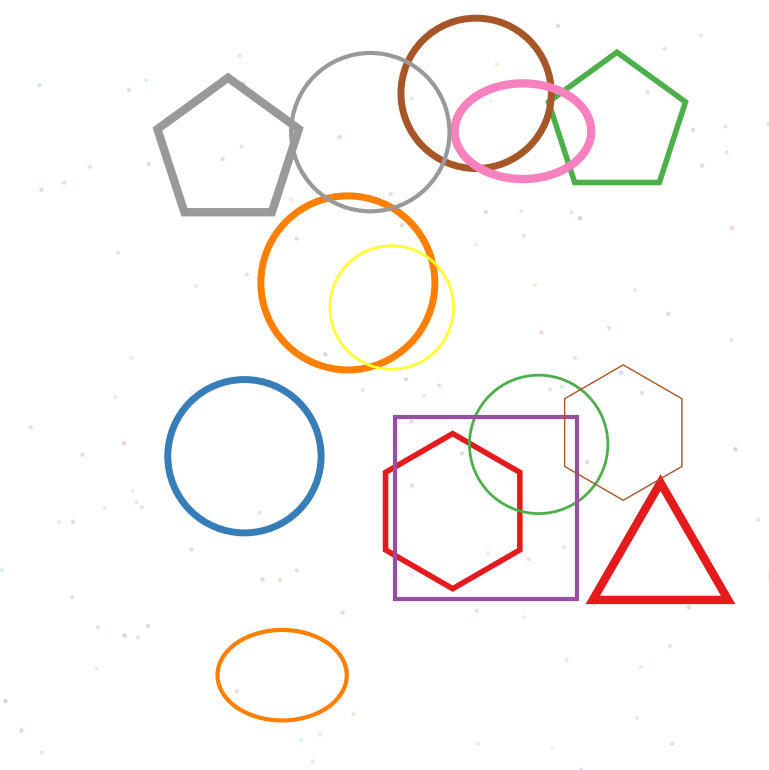[{"shape": "hexagon", "thickness": 2, "radius": 0.5, "center": [0.588, 0.336]}, {"shape": "triangle", "thickness": 3, "radius": 0.51, "center": [0.858, 0.272]}, {"shape": "circle", "thickness": 2.5, "radius": 0.5, "center": [0.317, 0.407]}, {"shape": "circle", "thickness": 1, "radius": 0.45, "center": [0.7, 0.423]}, {"shape": "pentagon", "thickness": 2, "radius": 0.47, "center": [0.801, 0.839]}, {"shape": "square", "thickness": 1.5, "radius": 0.59, "center": [0.631, 0.341]}, {"shape": "oval", "thickness": 1.5, "radius": 0.42, "center": [0.366, 0.123]}, {"shape": "circle", "thickness": 2.5, "radius": 0.57, "center": [0.452, 0.633]}, {"shape": "circle", "thickness": 1, "radius": 0.4, "center": [0.509, 0.601]}, {"shape": "circle", "thickness": 2.5, "radius": 0.49, "center": [0.618, 0.879]}, {"shape": "hexagon", "thickness": 0.5, "radius": 0.44, "center": [0.809, 0.438]}, {"shape": "oval", "thickness": 3, "radius": 0.44, "center": [0.679, 0.83]}, {"shape": "circle", "thickness": 1.5, "radius": 0.51, "center": [0.481, 0.828]}, {"shape": "pentagon", "thickness": 3, "radius": 0.48, "center": [0.296, 0.802]}]